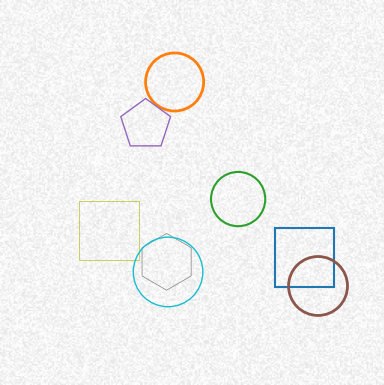[{"shape": "square", "thickness": 1.5, "radius": 0.38, "center": [0.79, 0.33]}, {"shape": "circle", "thickness": 2, "radius": 0.38, "center": [0.454, 0.787]}, {"shape": "circle", "thickness": 1.5, "radius": 0.35, "center": [0.619, 0.483]}, {"shape": "pentagon", "thickness": 1, "radius": 0.34, "center": [0.378, 0.676]}, {"shape": "circle", "thickness": 2, "radius": 0.38, "center": [0.826, 0.257]}, {"shape": "hexagon", "thickness": 0.5, "radius": 0.37, "center": [0.433, 0.32]}, {"shape": "square", "thickness": 0.5, "radius": 0.38, "center": [0.283, 0.401]}, {"shape": "circle", "thickness": 1, "radius": 0.45, "center": [0.437, 0.294]}]